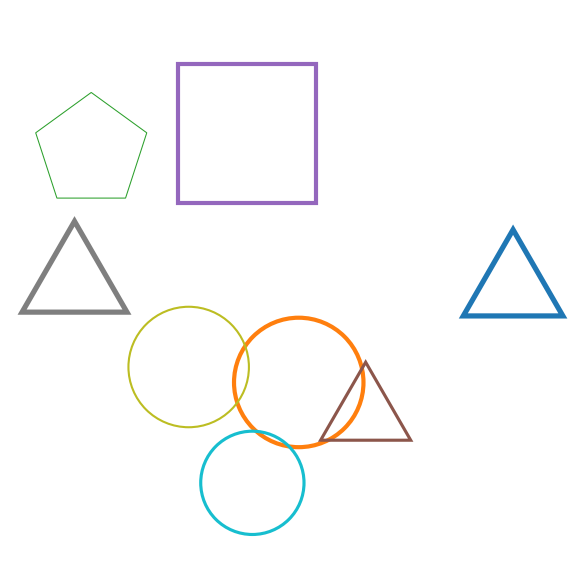[{"shape": "triangle", "thickness": 2.5, "radius": 0.5, "center": [0.888, 0.502]}, {"shape": "circle", "thickness": 2, "radius": 0.56, "center": [0.517, 0.337]}, {"shape": "pentagon", "thickness": 0.5, "radius": 0.51, "center": [0.158, 0.738]}, {"shape": "square", "thickness": 2, "radius": 0.6, "center": [0.427, 0.768]}, {"shape": "triangle", "thickness": 1.5, "radius": 0.45, "center": [0.633, 0.282]}, {"shape": "triangle", "thickness": 2.5, "radius": 0.52, "center": [0.129, 0.511]}, {"shape": "circle", "thickness": 1, "radius": 0.52, "center": [0.327, 0.364]}, {"shape": "circle", "thickness": 1.5, "radius": 0.45, "center": [0.437, 0.163]}]